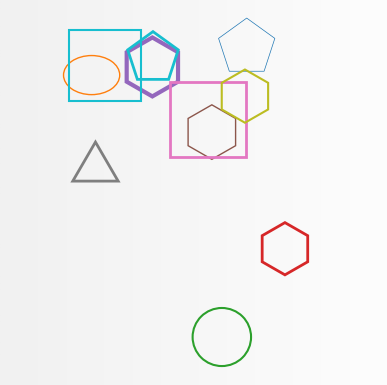[{"shape": "pentagon", "thickness": 0.5, "radius": 0.38, "center": [0.637, 0.877]}, {"shape": "oval", "thickness": 1, "radius": 0.36, "center": [0.236, 0.805]}, {"shape": "circle", "thickness": 1.5, "radius": 0.38, "center": [0.572, 0.125]}, {"shape": "hexagon", "thickness": 2, "radius": 0.34, "center": [0.735, 0.354]}, {"shape": "hexagon", "thickness": 3, "radius": 0.38, "center": [0.393, 0.826]}, {"shape": "hexagon", "thickness": 1, "radius": 0.35, "center": [0.547, 0.657]}, {"shape": "square", "thickness": 2, "radius": 0.49, "center": [0.536, 0.689]}, {"shape": "triangle", "thickness": 2, "radius": 0.34, "center": [0.246, 0.563]}, {"shape": "hexagon", "thickness": 1.5, "radius": 0.35, "center": [0.632, 0.75]}, {"shape": "square", "thickness": 1.5, "radius": 0.46, "center": [0.27, 0.83]}, {"shape": "pentagon", "thickness": 2, "radius": 0.34, "center": [0.395, 0.849]}]